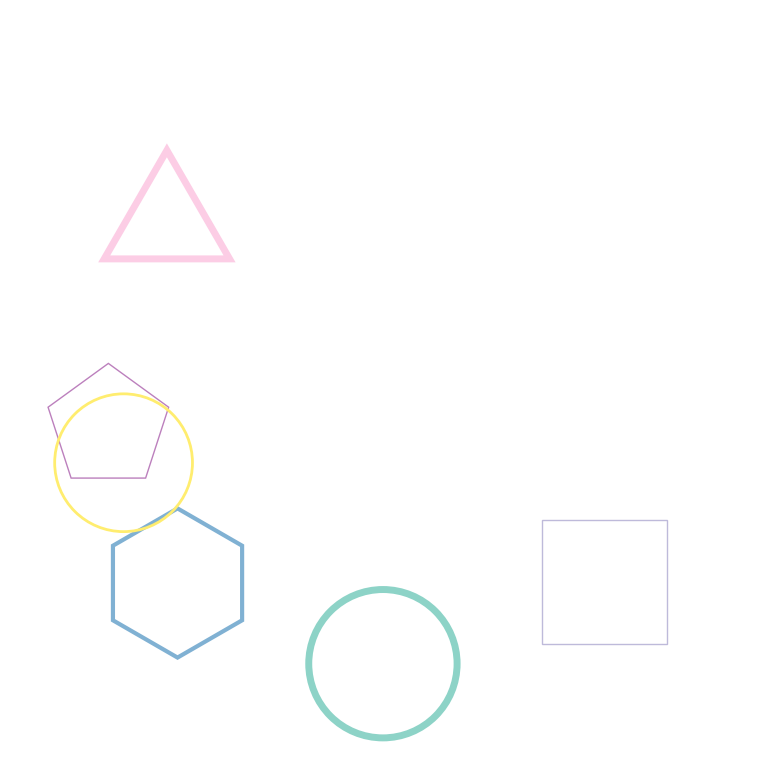[{"shape": "circle", "thickness": 2.5, "radius": 0.48, "center": [0.497, 0.138]}, {"shape": "square", "thickness": 0.5, "radius": 0.4, "center": [0.785, 0.244]}, {"shape": "hexagon", "thickness": 1.5, "radius": 0.48, "center": [0.231, 0.243]}, {"shape": "triangle", "thickness": 2.5, "radius": 0.47, "center": [0.217, 0.711]}, {"shape": "pentagon", "thickness": 0.5, "radius": 0.41, "center": [0.141, 0.446]}, {"shape": "circle", "thickness": 1, "radius": 0.45, "center": [0.16, 0.399]}]